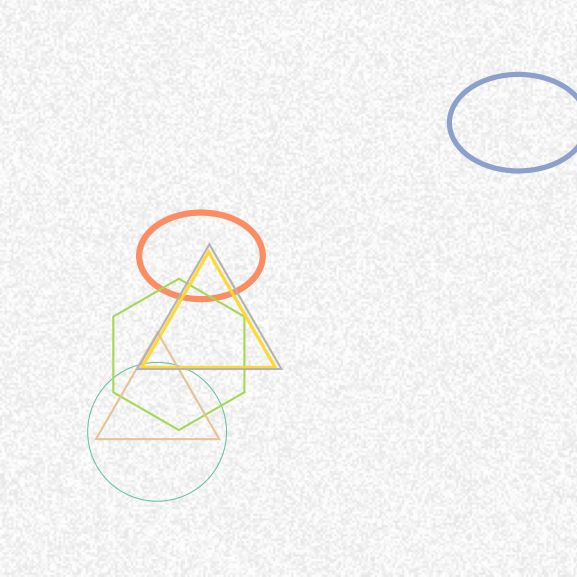[{"shape": "circle", "thickness": 0.5, "radius": 0.6, "center": [0.272, 0.251]}, {"shape": "oval", "thickness": 3, "radius": 0.54, "center": [0.348, 0.556]}, {"shape": "oval", "thickness": 2.5, "radius": 0.6, "center": [0.898, 0.787]}, {"shape": "hexagon", "thickness": 1, "radius": 0.66, "center": [0.31, 0.385]}, {"shape": "triangle", "thickness": 1.5, "radius": 0.67, "center": [0.361, 0.43]}, {"shape": "triangle", "thickness": 1, "radius": 0.62, "center": [0.273, 0.3]}, {"shape": "triangle", "thickness": 1, "radius": 0.72, "center": [0.363, 0.432]}]